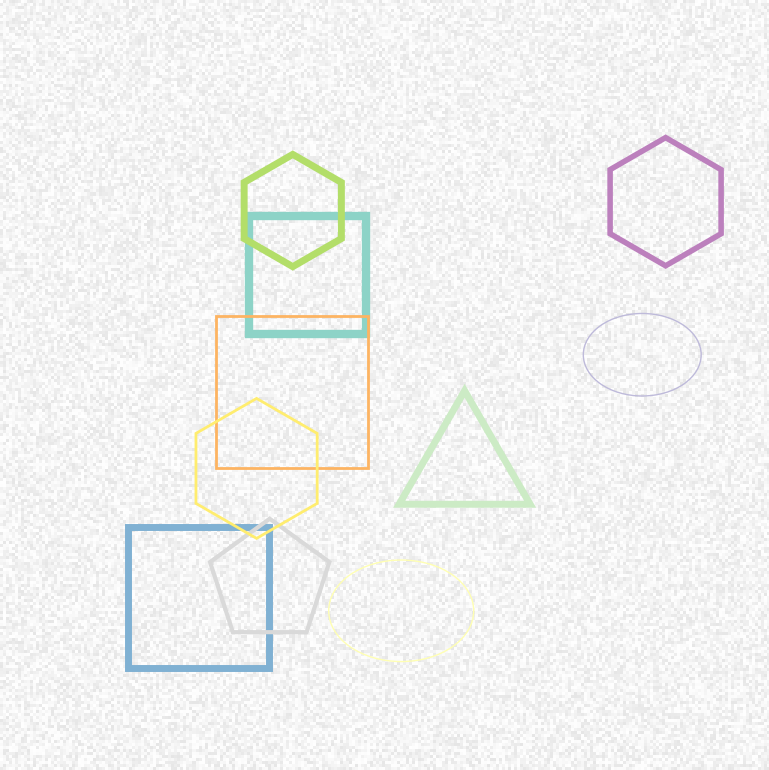[{"shape": "square", "thickness": 3, "radius": 0.38, "center": [0.399, 0.643]}, {"shape": "oval", "thickness": 0.5, "radius": 0.47, "center": [0.521, 0.207]}, {"shape": "oval", "thickness": 0.5, "radius": 0.38, "center": [0.834, 0.539]}, {"shape": "square", "thickness": 2.5, "radius": 0.46, "center": [0.258, 0.224]}, {"shape": "square", "thickness": 1, "radius": 0.49, "center": [0.379, 0.491]}, {"shape": "hexagon", "thickness": 2.5, "radius": 0.36, "center": [0.38, 0.727]}, {"shape": "pentagon", "thickness": 1.5, "radius": 0.41, "center": [0.35, 0.245]}, {"shape": "hexagon", "thickness": 2, "radius": 0.42, "center": [0.864, 0.738]}, {"shape": "triangle", "thickness": 2.5, "radius": 0.49, "center": [0.603, 0.394]}, {"shape": "hexagon", "thickness": 1, "radius": 0.45, "center": [0.333, 0.392]}]